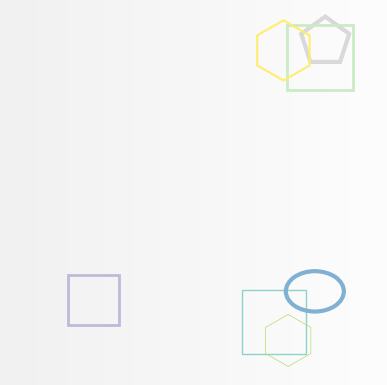[{"shape": "square", "thickness": 1, "radius": 0.42, "center": [0.707, 0.164]}, {"shape": "square", "thickness": 2, "radius": 0.33, "center": [0.242, 0.221]}, {"shape": "oval", "thickness": 3, "radius": 0.37, "center": [0.813, 0.243]}, {"shape": "hexagon", "thickness": 0.5, "radius": 0.34, "center": [0.744, 0.116]}, {"shape": "pentagon", "thickness": 3, "radius": 0.33, "center": [0.839, 0.892]}, {"shape": "square", "thickness": 2, "radius": 0.42, "center": [0.827, 0.85]}, {"shape": "hexagon", "thickness": 1.5, "radius": 0.39, "center": [0.731, 0.869]}]